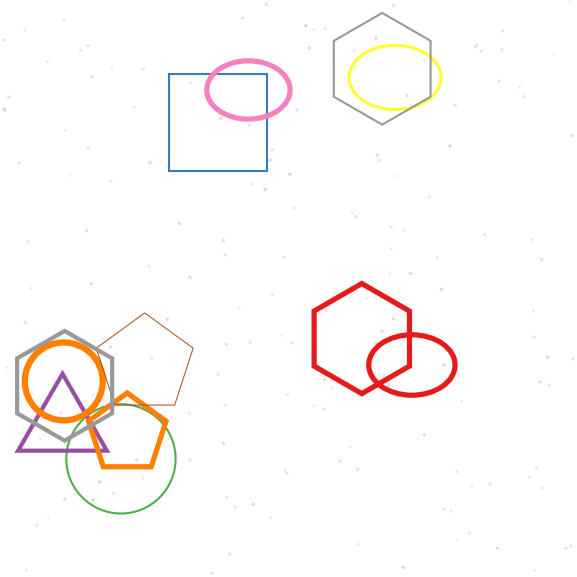[{"shape": "hexagon", "thickness": 2.5, "radius": 0.48, "center": [0.626, 0.413]}, {"shape": "oval", "thickness": 2.5, "radius": 0.37, "center": [0.713, 0.367]}, {"shape": "square", "thickness": 1, "radius": 0.42, "center": [0.377, 0.787]}, {"shape": "circle", "thickness": 1, "radius": 0.47, "center": [0.209, 0.205]}, {"shape": "triangle", "thickness": 2, "radius": 0.44, "center": [0.108, 0.263]}, {"shape": "circle", "thickness": 3, "radius": 0.34, "center": [0.11, 0.339]}, {"shape": "pentagon", "thickness": 2.5, "radius": 0.35, "center": [0.22, 0.248]}, {"shape": "oval", "thickness": 1.5, "radius": 0.4, "center": [0.684, 0.865]}, {"shape": "pentagon", "thickness": 0.5, "radius": 0.44, "center": [0.251, 0.369]}, {"shape": "oval", "thickness": 2.5, "radius": 0.36, "center": [0.43, 0.843]}, {"shape": "hexagon", "thickness": 2, "radius": 0.48, "center": [0.112, 0.331]}, {"shape": "hexagon", "thickness": 1, "radius": 0.48, "center": [0.662, 0.88]}]